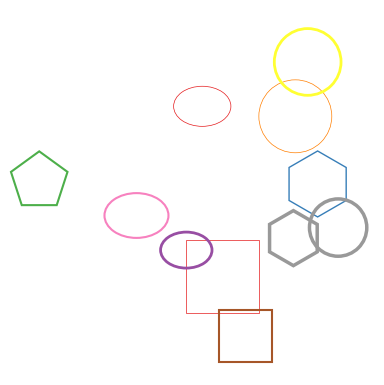[{"shape": "square", "thickness": 0.5, "radius": 0.47, "center": [0.578, 0.281]}, {"shape": "oval", "thickness": 0.5, "radius": 0.37, "center": [0.525, 0.724]}, {"shape": "hexagon", "thickness": 1, "radius": 0.43, "center": [0.825, 0.522]}, {"shape": "pentagon", "thickness": 1.5, "radius": 0.39, "center": [0.102, 0.53]}, {"shape": "oval", "thickness": 2, "radius": 0.33, "center": [0.484, 0.35]}, {"shape": "circle", "thickness": 0.5, "radius": 0.47, "center": [0.767, 0.698]}, {"shape": "circle", "thickness": 2, "radius": 0.43, "center": [0.799, 0.839]}, {"shape": "square", "thickness": 1.5, "radius": 0.34, "center": [0.637, 0.127]}, {"shape": "oval", "thickness": 1.5, "radius": 0.42, "center": [0.354, 0.44]}, {"shape": "hexagon", "thickness": 2.5, "radius": 0.36, "center": [0.762, 0.381]}, {"shape": "circle", "thickness": 2.5, "radius": 0.37, "center": [0.878, 0.409]}]